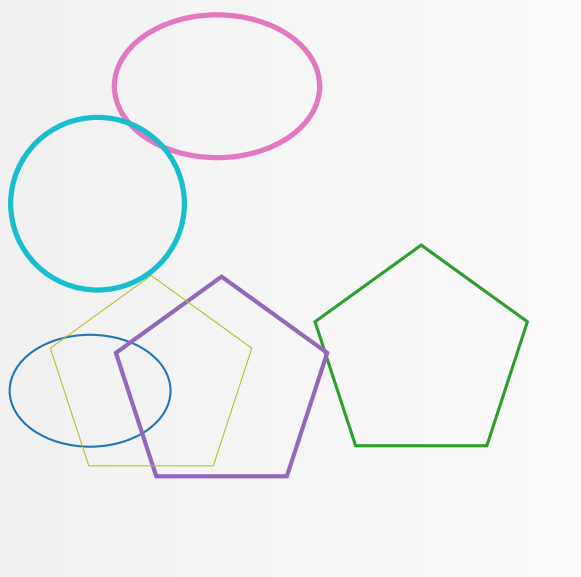[{"shape": "oval", "thickness": 1, "radius": 0.69, "center": [0.155, 0.323]}, {"shape": "pentagon", "thickness": 1.5, "radius": 0.96, "center": [0.725, 0.383]}, {"shape": "pentagon", "thickness": 2, "radius": 0.96, "center": [0.381, 0.329]}, {"shape": "oval", "thickness": 2.5, "radius": 0.88, "center": [0.373, 0.85]}, {"shape": "pentagon", "thickness": 0.5, "radius": 0.91, "center": [0.26, 0.34]}, {"shape": "circle", "thickness": 2.5, "radius": 0.75, "center": [0.168, 0.646]}]